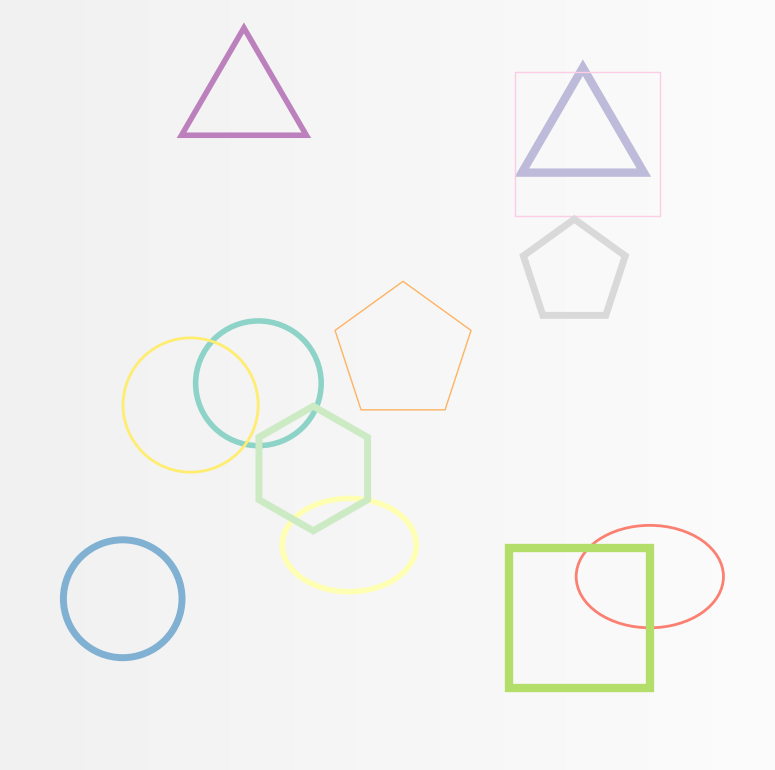[{"shape": "circle", "thickness": 2, "radius": 0.4, "center": [0.333, 0.502]}, {"shape": "oval", "thickness": 2, "radius": 0.43, "center": [0.451, 0.292]}, {"shape": "triangle", "thickness": 3, "radius": 0.45, "center": [0.752, 0.821]}, {"shape": "oval", "thickness": 1, "radius": 0.48, "center": [0.838, 0.251]}, {"shape": "circle", "thickness": 2.5, "radius": 0.38, "center": [0.158, 0.222]}, {"shape": "pentagon", "thickness": 0.5, "radius": 0.46, "center": [0.52, 0.542]}, {"shape": "square", "thickness": 3, "radius": 0.46, "center": [0.748, 0.198]}, {"shape": "square", "thickness": 0.5, "radius": 0.47, "center": [0.758, 0.813]}, {"shape": "pentagon", "thickness": 2.5, "radius": 0.35, "center": [0.741, 0.646]}, {"shape": "triangle", "thickness": 2, "radius": 0.46, "center": [0.315, 0.871]}, {"shape": "hexagon", "thickness": 2.5, "radius": 0.4, "center": [0.404, 0.392]}, {"shape": "circle", "thickness": 1, "radius": 0.44, "center": [0.246, 0.474]}]